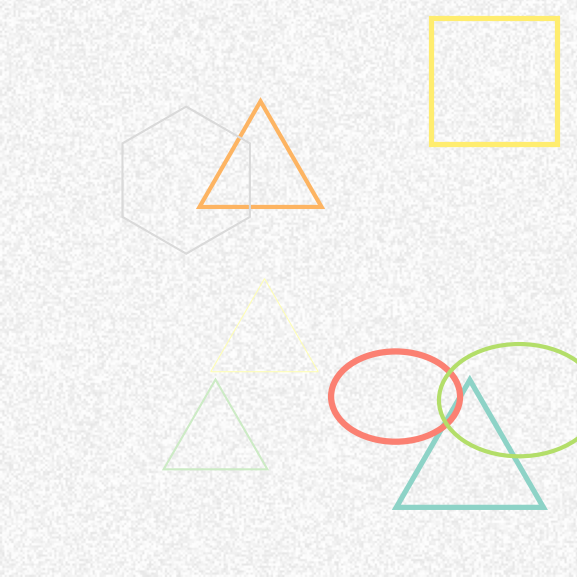[{"shape": "triangle", "thickness": 2.5, "radius": 0.74, "center": [0.814, 0.194]}, {"shape": "triangle", "thickness": 0.5, "radius": 0.54, "center": [0.458, 0.409]}, {"shape": "oval", "thickness": 3, "radius": 0.56, "center": [0.685, 0.312]}, {"shape": "triangle", "thickness": 2, "radius": 0.61, "center": [0.451, 0.702]}, {"shape": "oval", "thickness": 2, "radius": 0.69, "center": [0.899, 0.306]}, {"shape": "hexagon", "thickness": 1, "radius": 0.64, "center": [0.322, 0.687]}, {"shape": "triangle", "thickness": 1, "radius": 0.52, "center": [0.373, 0.238]}, {"shape": "square", "thickness": 2.5, "radius": 0.54, "center": [0.856, 0.859]}]